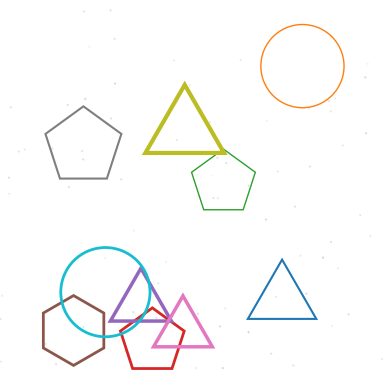[{"shape": "triangle", "thickness": 1.5, "radius": 0.51, "center": [0.733, 0.223]}, {"shape": "circle", "thickness": 1, "radius": 0.54, "center": [0.786, 0.828]}, {"shape": "pentagon", "thickness": 1, "radius": 0.44, "center": [0.58, 0.526]}, {"shape": "pentagon", "thickness": 2, "radius": 0.44, "center": [0.396, 0.113]}, {"shape": "triangle", "thickness": 2.5, "radius": 0.46, "center": [0.366, 0.212]}, {"shape": "hexagon", "thickness": 2, "radius": 0.45, "center": [0.191, 0.142]}, {"shape": "triangle", "thickness": 2.5, "radius": 0.44, "center": [0.475, 0.143]}, {"shape": "pentagon", "thickness": 1.5, "radius": 0.52, "center": [0.217, 0.62]}, {"shape": "triangle", "thickness": 3, "radius": 0.59, "center": [0.48, 0.662]}, {"shape": "circle", "thickness": 2, "radius": 0.58, "center": [0.274, 0.241]}]